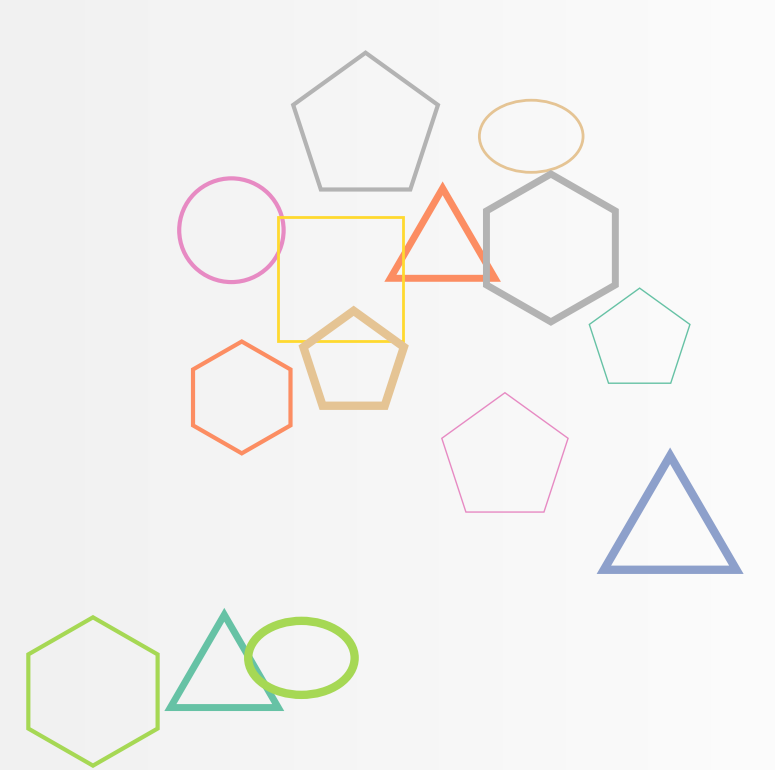[{"shape": "triangle", "thickness": 2.5, "radius": 0.4, "center": [0.289, 0.121]}, {"shape": "pentagon", "thickness": 0.5, "radius": 0.34, "center": [0.825, 0.558]}, {"shape": "hexagon", "thickness": 1.5, "radius": 0.36, "center": [0.312, 0.484]}, {"shape": "triangle", "thickness": 2.5, "radius": 0.39, "center": [0.571, 0.678]}, {"shape": "triangle", "thickness": 3, "radius": 0.49, "center": [0.865, 0.309]}, {"shape": "pentagon", "thickness": 0.5, "radius": 0.43, "center": [0.652, 0.404]}, {"shape": "circle", "thickness": 1.5, "radius": 0.34, "center": [0.299, 0.701]}, {"shape": "oval", "thickness": 3, "radius": 0.34, "center": [0.389, 0.146]}, {"shape": "hexagon", "thickness": 1.5, "radius": 0.48, "center": [0.12, 0.102]}, {"shape": "square", "thickness": 1, "radius": 0.4, "center": [0.439, 0.638]}, {"shape": "pentagon", "thickness": 3, "radius": 0.34, "center": [0.456, 0.528]}, {"shape": "oval", "thickness": 1, "radius": 0.33, "center": [0.685, 0.823]}, {"shape": "pentagon", "thickness": 1.5, "radius": 0.49, "center": [0.472, 0.833]}, {"shape": "hexagon", "thickness": 2.5, "radius": 0.48, "center": [0.711, 0.678]}]